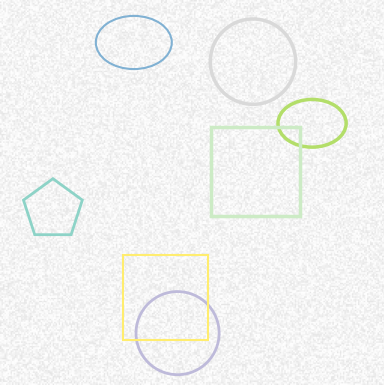[{"shape": "pentagon", "thickness": 2, "radius": 0.4, "center": [0.137, 0.455]}, {"shape": "circle", "thickness": 2, "radius": 0.54, "center": [0.461, 0.135]}, {"shape": "oval", "thickness": 1.5, "radius": 0.49, "center": [0.348, 0.89]}, {"shape": "oval", "thickness": 2.5, "radius": 0.44, "center": [0.811, 0.68]}, {"shape": "circle", "thickness": 2.5, "radius": 0.55, "center": [0.657, 0.84]}, {"shape": "square", "thickness": 2.5, "radius": 0.58, "center": [0.663, 0.555]}, {"shape": "square", "thickness": 1.5, "radius": 0.55, "center": [0.429, 0.228]}]